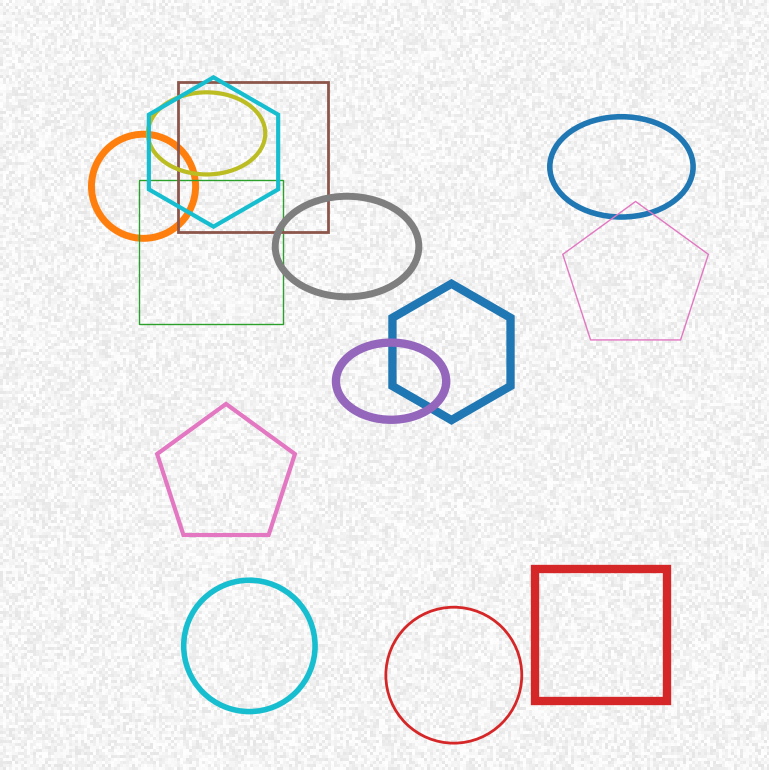[{"shape": "oval", "thickness": 2, "radius": 0.47, "center": [0.807, 0.783]}, {"shape": "hexagon", "thickness": 3, "radius": 0.44, "center": [0.586, 0.543]}, {"shape": "circle", "thickness": 2.5, "radius": 0.34, "center": [0.186, 0.758]}, {"shape": "square", "thickness": 0.5, "radius": 0.47, "center": [0.274, 0.673]}, {"shape": "circle", "thickness": 1, "radius": 0.44, "center": [0.589, 0.123]}, {"shape": "square", "thickness": 3, "radius": 0.43, "center": [0.78, 0.176]}, {"shape": "oval", "thickness": 3, "radius": 0.36, "center": [0.508, 0.505]}, {"shape": "square", "thickness": 1, "radius": 0.49, "center": [0.329, 0.796]}, {"shape": "pentagon", "thickness": 0.5, "radius": 0.5, "center": [0.825, 0.639]}, {"shape": "pentagon", "thickness": 1.5, "radius": 0.47, "center": [0.294, 0.381]}, {"shape": "oval", "thickness": 2.5, "radius": 0.47, "center": [0.451, 0.68]}, {"shape": "oval", "thickness": 1.5, "radius": 0.38, "center": [0.268, 0.827]}, {"shape": "circle", "thickness": 2, "radius": 0.43, "center": [0.324, 0.161]}, {"shape": "hexagon", "thickness": 1.5, "radius": 0.48, "center": [0.277, 0.803]}]